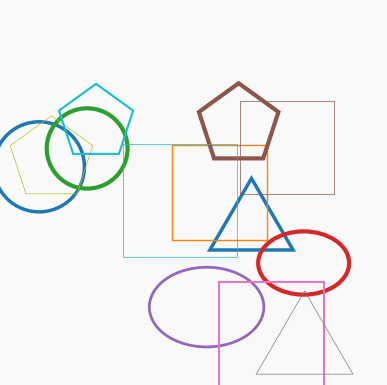[{"shape": "triangle", "thickness": 2.5, "radius": 0.62, "center": [0.649, 0.413]}, {"shape": "circle", "thickness": 2.5, "radius": 0.58, "center": [0.101, 0.567]}, {"shape": "square", "thickness": 1, "radius": 0.61, "center": [0.566, 0.499]}, {"shape": "circle", "thickness": 3, "radius": 0.52, "center": [0.225, 0.614]}, {"shape": "oval", "thickness": 3, "radius": 0.59, "center": [0.784, 0.317]}, {"shape": "oval", "thickness": 2, "radius": 0.74, "center": [0.533, 0.202]}, {"shape": "pentagon", "thickness": 3, "radius": 0.54, "center": [0.616, 0.676]}, {"shape": "square", "thickness": 0.5, "radius": 0.61, "center": [0.741, 0.617]}, {"shape": "square", "thickness": 1.5, "radius": 0.68, "center": [0.701, 0.132]}, {"shape": "triangle", "thickness": 0.5, "radius": 0.72, "center": [0.786, 0.1]}, {"shape": "pentagon", "thickness": 0.5, "radius": 0.56, "center": [0.133, 0.587]}, {"shape": "square", "thickness": 0.5, "radius": 0.74, "center": [0.464, 0.48]}, {"shape": "pentagon", "thickness": 1.5, "radius": 0.5, "center": [0.248, 0.682]}]